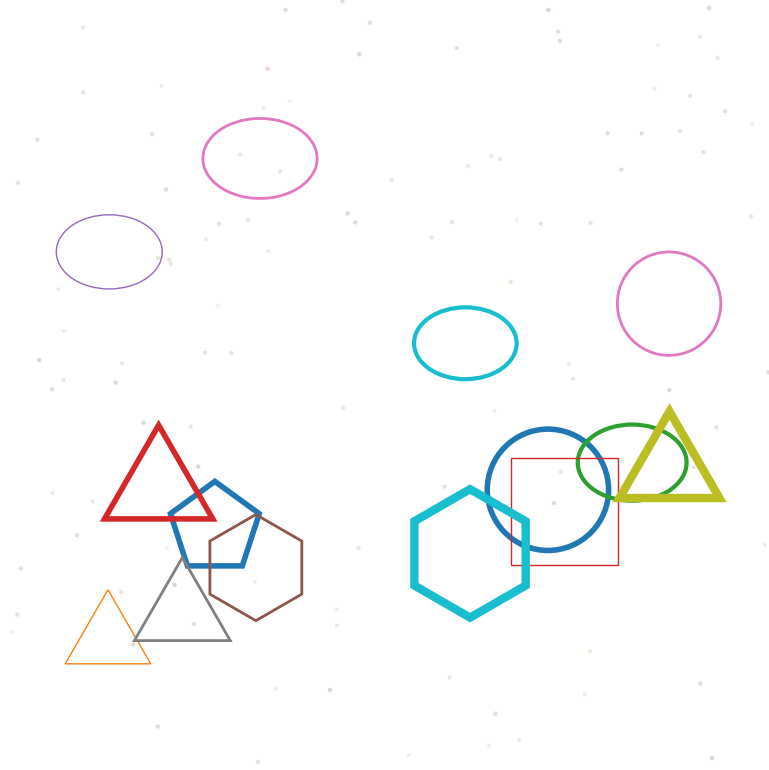[{"shape": "circle", "thickness": 2, "radius": 0.39, "center": [0.712, 0.364]}, {"shape": "pentagon", "thickness": 2, "radius": 0.3, "center": [0.279, 0.314]}, {"shape": "triangle", "thickness": 0.5, "radius": 0.32, "center": [0.14, 0.17]}, {"shape": "oval", "thickness": 1.5, "radius": 0.35, "center": [0.821, 0.399]}, {"shape": "triangle", "thickness": 2, "radius": 0.41, "center": [0.206, 0.367]}, {"shape": "square", "thickness": 0.5, "radius": 0.35, "center": [0.733, 0.336]}, {"shape": "oval", "thickness": 0.5, "radius": 0.34, "center": [0.142, 0.673]}, {"shape": "hexagon", "thickness": 1, "radius": 0.34, "center": [0.332, 0.263]}, {"shape": "circle", "thickness": 1, "radius": 0.34, "center": [0.869, 0.606]}, {"shape": "oval", "thickness": 1, "radius": 0.37, "center": [0.338, 0.794]}, {"shape": "triangle", "thickness": 1, "radius": 0.36, "center": [0.237, 0.204]}, {"shape": "triangle", "thickness": 3, "radius": 0.37, "center": [0.869, 0.391]}, {"shape": "hexagon", "thickness": 3, "radius": 0.42, "center": [0.61, 0.281]}, {"shape": "oval", "thickness": 1.5, "radius": 0.33, "center": [0.604, 0.554]}]